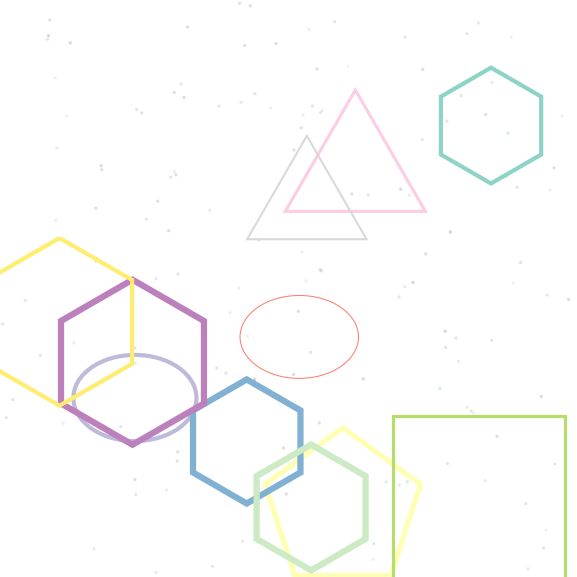[{"shape": "hexagon", "thickness": 2, "radius": 0.5, "center": [0.85, 0.782]}, {"shape": "pentagon", "thickness": 2.5, "radius": 0.71, "center": [0.594, 0.117]}, {"shape": "oval", "thickness": 2, "radius": 0.53, "center": [0.234, 0.31]}, {"shape": "oval", "thickness": 0.5, "radius": 0.51, "center": [0.518, 0.416]}, {"shape": "hexagon", "thickness": 3, "radius": 0.54, "center": [0.427, 0.235]}, {"shape": "square", "thickness": 1.5, "radius": 0.74, "center": [0.829, 0.131]}, {"shape": "triangle", "thickness": 1.5, "radius": 0.7, "center": [0.615, 0.703]}, {"shape": "triangle", "thickness": 1, "radius": 0.6, "center": [0.531, 0.645]}, {"shape": "hexagon", "thickness": 3, "radius": 0.71, "center": [0.229, 0.372]}, {"shape": "hexagon", "thickness": 3, "radius": 0.54, "center": [0.539, 0.12]}, {"shape": "hexagon", "thickness": 2, "radius": 0.73, "center": [0.103, 0.442]}]